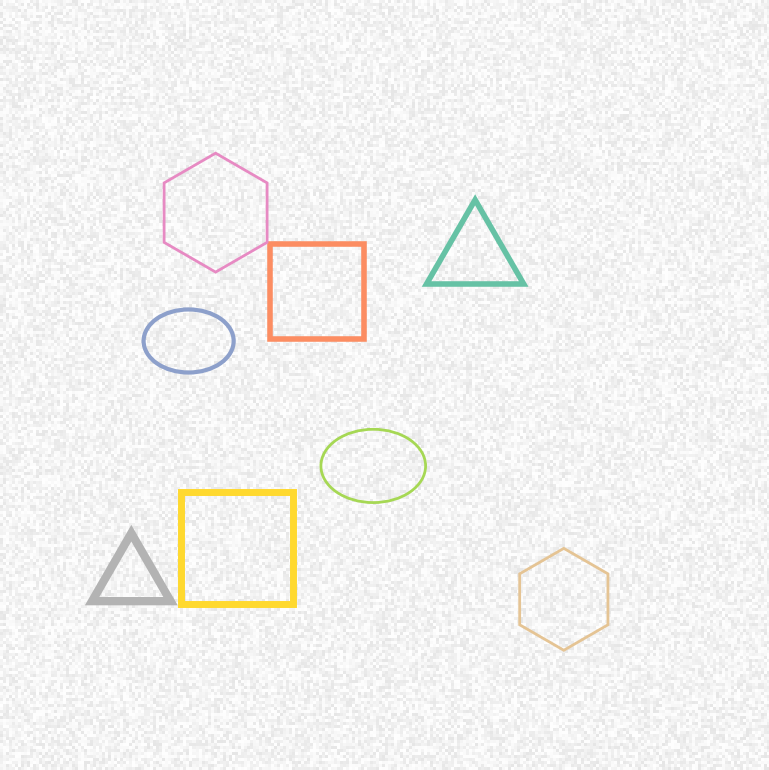[{"shape": "triangle", "thickness": 2, "radius": 0.36, "center": [0.617, 0.668]}, {"shape": "square", "thickness": 2, "radius": 0.31, "center": [0.412, 0.621]}, {"shape": "oval", "thickness": 1.5, "radius": 0.29, "center": [0.245, 0.557]}, {"shape": "hexagon", "thickness": 1, "radius": 0.39, "center": [0.28, 0.724]}, {"shape": "oval", "thickness": 1, "radius": 0.34, "center": [0.485, 0.395]}, {"shape": "square", "thickness": 2.5, "radius": 0.36, "center": [0.308, 0.288]}, {"shape": "hexagon", "thickness": 1, "radius": 0.33, "center": [0.732, 0.222]}, {"shape": "triangle", "thickness": 3, "radius": 0.29, "center": [0.171, 0.249]}]